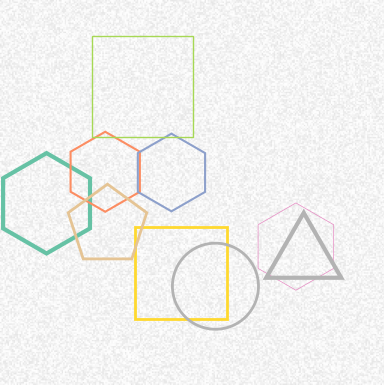[{"shape": "hexagon", "thickness": 3, "radius": 0.65, "center": [0.121, 0.472]}, {"shape": "hexagon", "thickness": 1.5, "radius": 0.52, "center": [0.273, 0.554]}, {"shape": "hexagon", "thickness": 1.5, "radius": 0.5, "center": [0.445, 0.552]}, {"shape": "hexagon", "thickness": 0.5, "radius": 0.57, "center": [0.769, 0.36]}, {"shape": "square", "thickness": 1, "radius": 0.66, "center": [0.37, 0.777]}, {"shape": "square", "thickness": 2, "radius": 0.6, "center": [0.47, 0.291]}, {"shape": "pentagon", "thickness": 2, "radius": 0.54, "center": [0.279, 0.414]}, {"shape": "triangle", "thickness": 3, "radius": 0.56, "center": [0.789, 0.335]}, {"shape": "circle", "thickness": 2, "radius": 0.56, "center": [0.56, 0.257]}]